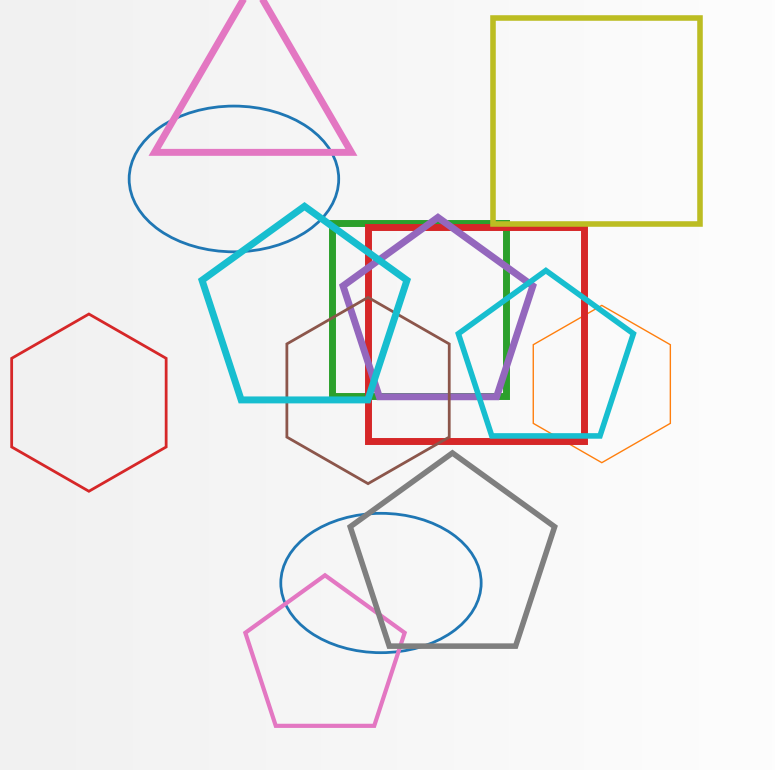[{"shape": "oval", "thickness": 1, "radius": 0.65, "center": [0.492, 0.243]}, {"shape": "oval", "thickness": 1, "radius": 0.68, "center": [0.302, 0.768]}, {"shape": "hexagon", "thickness": 0.5, "radius": 0.51, "center": [0.777, 0.501]}, {"shape": "square", "thickness": 2.5, "radius": 0.56, "center": [0.541, 0.598]}, {"shape": "hexagon", "thickness": 1, "radius": 0.58, "center": [0.115, 0.477]}, {"shape": "square", "thickness": 2.5, "radius": 0.7, "center": [0.614, 0.566]}, {"shape": "pentagon", "thickness": 2.5, "radius": 0.64, "center": [0.565, 0.589]}, {"shape": "hexagon", "thickness": 1, "radius": 0.6, "center": [0.475, 0.493]}, {"shape": "triangle", "thickness": 2.5, "radius": 0.73, "center": [0.326, 0.875]}, {"shape": "pentagon", "thickness": 1.5, "radius": 0.54, "center": [0.419, 0.145]}, {"shape": "pentagon", "thickness": 2, "radius": 0.69, "center": [0.584, 0.273]}, {"shape": "square", "thickness": 2, "radius": 0.67, "center": [0.77, 0.843]}, {"shape": "pentagon", "thickness": 2.5, "radius": 0.69, "center": [0.393, 0.593]}, {"shape": "pentagon", "thickness": 2, "radius": 0.59, "center": [0.704, 0.53]}]